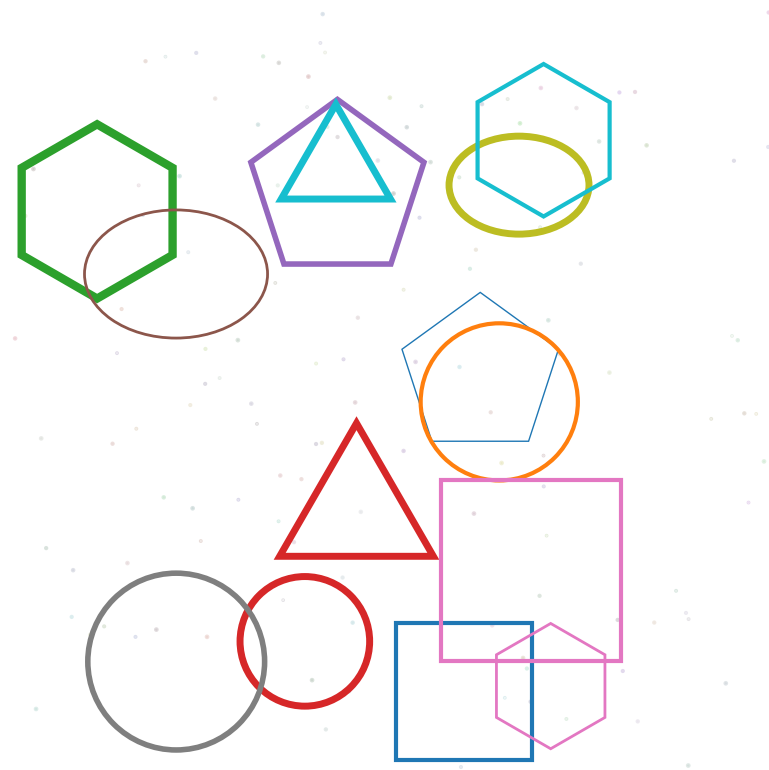[{"shape": "pentagon", "thickness": 0.5, "radius": 0.53, "center": [0.624, 0.513]}, {"shape": "square", "thickness": 1.5, "radius": 0.44, "center": [0.603, 0.102]}, {"shape": "circle", "thickness": 1.5, "radius": 0.51, "center": [0.648, 0.478]}, {"shape": "hexagon", "thickness": 3, "radius": 0.57, "center": [0.126, 0.725]}, {"shape": "circle", "thickness": 2.5, "radius": 0.42, "center": [0.396, 0.167]}, {"shape": "triangle", "thickness": 2.5, "radius": 0.58, "center": [0.463, 0.335]}, {"shape": "pentagon", "thickness": 2, "radius": 0.59, "center": [0.438, 0.753]}, {"shape": "oval", "thickness": 1, "radius": 0.59, "center": [0.229, 0.644]}, {"shape": "hexagon", "thickness": 1, "radius": 0.41, "center": [0.715, 0.109]}, {"shape": "square", "thickness": 1.5, "radius": 0.59, "center": [0.689, 0.259]}, {"shape": "circle", "thickness": 2, "radius": 0.57, "center": [0.229, 0.141]}, {"shape": "oval", "thickness": 2.5, "radius": 0.45, "center": [0.674, 0.76]}, {"shape": "triangle", "thickness": 2.5, "radius": 0.41, "center": [0.436, 0.782]}, {"shape": "hexagon", "thickness": 1.5, "radius": 0.5, "center": [0.706, 0.818]}]